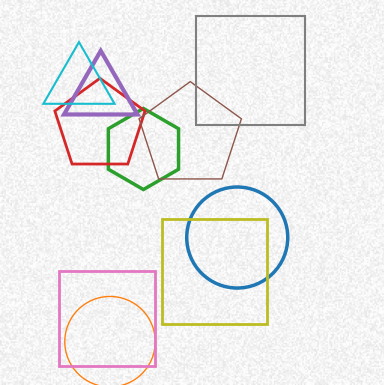[{"shape": "circle", "thickness": 2.5, "radius": 0.66, "center": [0.616, 0.383]}, {"shape": "circle", "thickness": 1, "radius": 0.59, "center": [0.286, 0.112]}, {"shape": "hexagon", "thickness": 2.5, "radius": 0.53, "center": [0.373, 0.613]}, {"shape": "pentagon", "thickness": 2, "radius": 0.62, "center": [0.26, 0.674]}, {"shape": "triangle", "thickness": 3, "radius": 0.55, "center": [0.262, 0.758]}, {"shape": "pentagon", "thickness": 1, "radius": 0.7, "center": [0.494, 0.648]}, {"shape": "square", "thickness": 2, "radius": 0.62, "center": [0.278, 0.172]}, {"shape": "square", "thickness": 1.5, "radius": 0.71, "center": [0.651, 0.816]}, {"shape": "square", "thickness": 2, "radius": 0.68, "center": [0.557, 0.295]}, {"shape": "triangle", "thickness": 1.5, "radius": 0.53, "center": [0.205, 0.784]}]